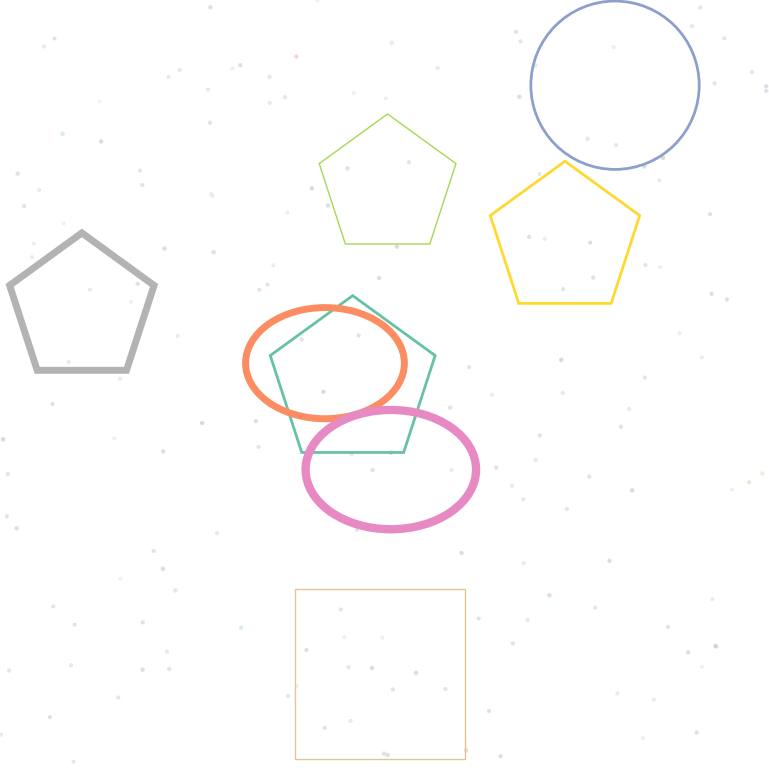[{"shape": "pentagon", "thickness": 1, "radius": 0.56, "center": [0.458, 0.503]}, {"shape": "oval", "thickness": 2.5, "radius": 0.52, "center": [0.422, 0.528]}, {"shape": "circle", "thickness": 1, "radius": 0.55, "center": [0.799, 0.889]}, {"shape": "oval", "thickness": 3, "radius": 0.55, "center": [0.508, 0.39]}, {"shape": "pentagon", "thickness": 0.5, "radius": 0.47, "center": [0.503, 0.759]}, {"shape": "pentagon", "thickness": 1, "radius": 0.51, "center": [0.734, 0.689]}, {"shape": "square", "thickness": 0.5, "radius": 0.55, "center": [0.493, 0.124]}, {"shape": "pentagon", "thickness": 2.5, "radius": 0.49, "center": [0.106, 0.599]}]